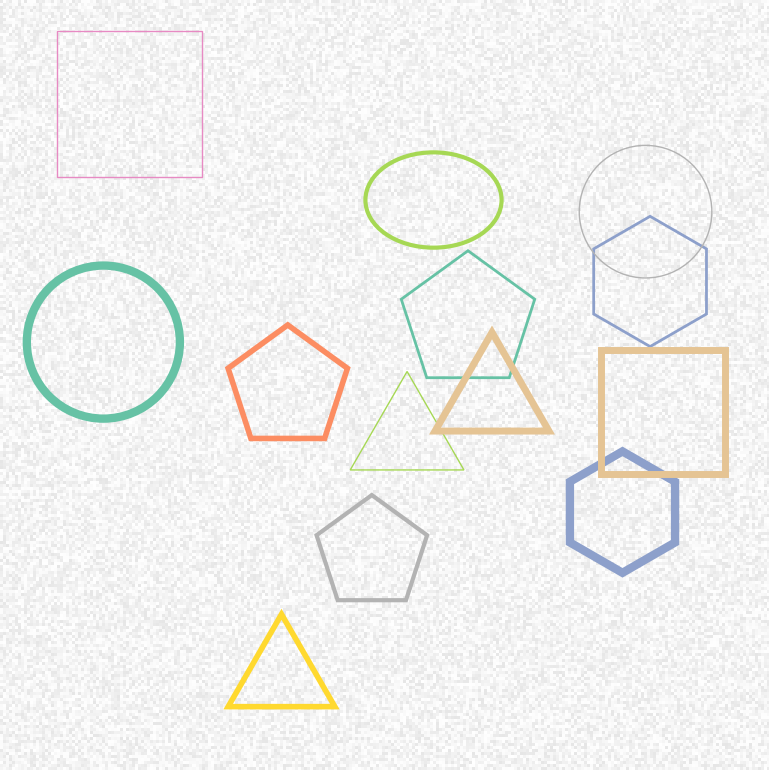[{"shape": "pentagon", "thickness": 1, "radius": 0.46, "center": [0.608, 0.583]}, {"shape": "circle", "thickness": 3, "radius": 0.5, "center": [0.134, 0.556]}, {"shape": "pentagon", "thickness": 2, "radius": 0.41, "center": [0.374, 0.497]}, {"shape": "hexagon", "thickness": 3, "radius": 0.39, "center": [0.808, 0.335]}, {"shape": "hexagon", "thickness": 1, "radius": 0.42, "center": [0.844, 0.634]}, {"shape": "square", "thickness": 0.5, "radius": 0.47, "center": [0.168, 0.865]}, {"shape": "oval", "thickness": 1.5, "radius": 0.44, "center": [0.563, 0.74]}, {"shape": "triangle", "thickness": 0.5, "radius": 0.43, "center": [0.529, 0.432]}, {"shape": "triangle", "thickness": 2, "radius": 0.4, "center": [0.366, 0.122]}, {"shape": "square", "thickness": 2.5, "radius": 0.4, "center": [0.861, 0.465]}, {"shape": "triangle", "thickness": 2.5, "radius": 0.43, "center": [0.639, 0.483]}, {"shape": "pentagon", "thickness": 1.5, "radius": 0.38, "center": [0.483, 0.282]}, {"shape": "circle", "thickness": 0.5, "radius": 0.43, "center": [0.838, 0.725]}]